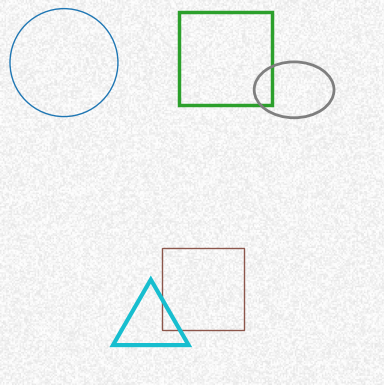[{"shape": "circle", "thickness": 1, "radius": 0.7, "center": [0.166, 0.837]}, {"shape": "square", "thickness": 2.5, "radius": 0.6, "center": [0.585, 0.848]}, {"shape": "square", "thickness": 1, "radius": 0.54, "center": [0.528, 0.249]}, {"shape": "oval", "thickness": 2, "radius": 0.52, "center": [0.764, 0.767]}, {"shape": "triangle", "thickness": 3, "radius": 0.57, "center": [0.392, 0.16]}]